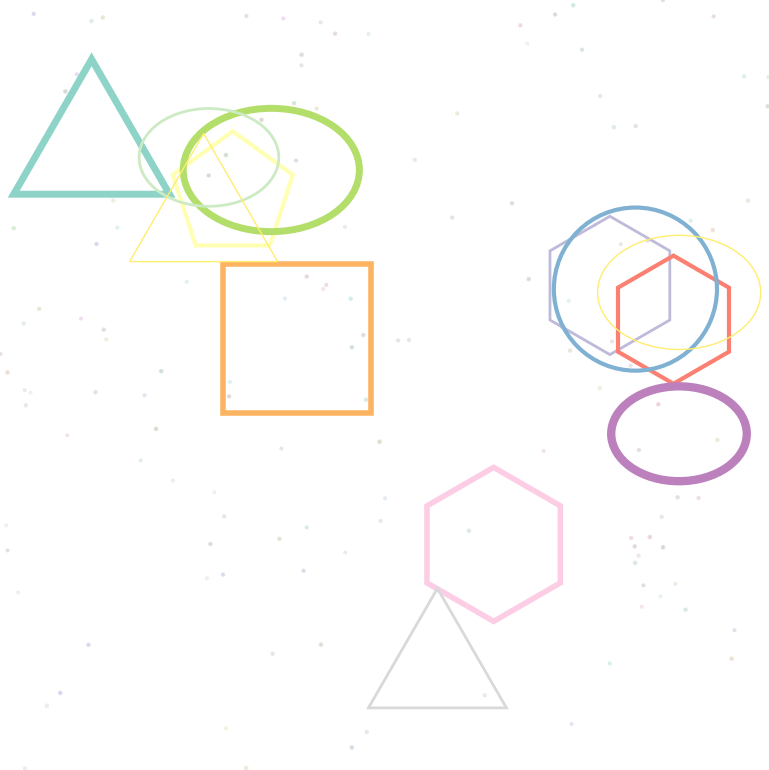[{"shape": "triangle", "thickness": 2.5, "radius": 0.58, "center": [0.119, 0.806]}, {"shape": "pentagon", "thickness": 1.5, "radius": 0.41, "center": [0.302, 0.748]}, {"shape": "hexagon", "thickness": 1, "radius": 0.45, "center": [0.792, 0.629]}, {"shape": "hexagon", "thickness": 1.5, "radius": 0.42, "center": [0.875, 0.585]}, {"shape": "circle", "thickness": 1.5, "radius": 0.53, "center": [0.825, 0.625]}, {"shape": "square", "thickness": 2, "radius": 0.48, "center": [0.386, 0.56]}, {"shape": "oval", "thickness": 2.5, "radius": 0.57, "center": [0.352, 0.779]}, {"shape": "hexagon", "thickness": 2, "radius": 0.5, "center": [0.641, 0.293]}, {"shape": "triangle", "thickness": 1, "radius": 0.52, "center": [0.568, 0.132]}, {"shape": "oval", "thickness": 3, "radius": 0.44, "center": [0.882, 0.437]}, {"shape": "oval", "thickness": 1, "radius": 0.45, "center": [0.271, 0.796]}, {"shape": "triangle", "thickness": 0.5, "radius": 0.55, "center": [0.264, 0.716]}, {"shape": "oval", "thickness": 0.5, "radius": 0.53, "center": [0.882, 0.62]}]